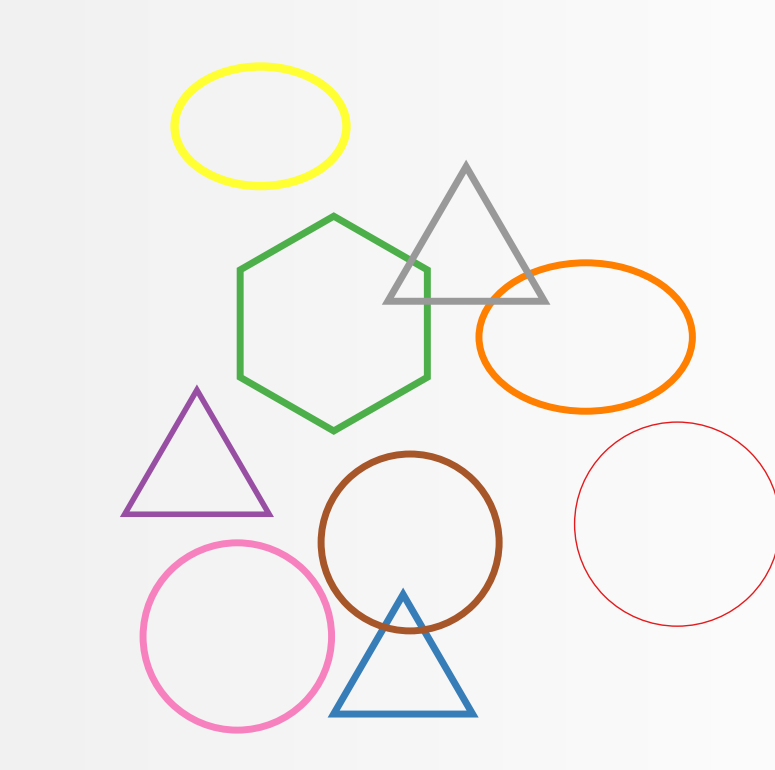[{"shape": "circle", "thickness": 0.5, "radius": 0.66, "center": [0.874, 0.319]}, {"shape": "triangle", "thickness": 2.5, "radius": 0.52, "center": [0.52, 0.124]}, {"shape": "hexagon", "thickness": 2.5, "radius": 0.7, "center": [0.431, 0.58]}, {"shape": "triangle", "thickness": 2, "radius": 0.54, "center": [0.254, 0.386]}, {"shape": "oval", "thickness": 2.5, "radius": 0.69, "center": [0.756, 0.562]}, {"shape": "oval", "thickness": 3, "radius": 0.55, "center": [0.336, 0.836]}, {"shape": "circle", "thickness": 2.5, "radius": 0.57, "center": [0.529, 0.296]}, {"shape": "circle", "thickness": 2.5, "radius": 0.61, "center": [0.306, 0.173]}, {"shape": "triangle", "thickness": 2.5, "radius": 0.58, "center": [0.601, 0.667]}]